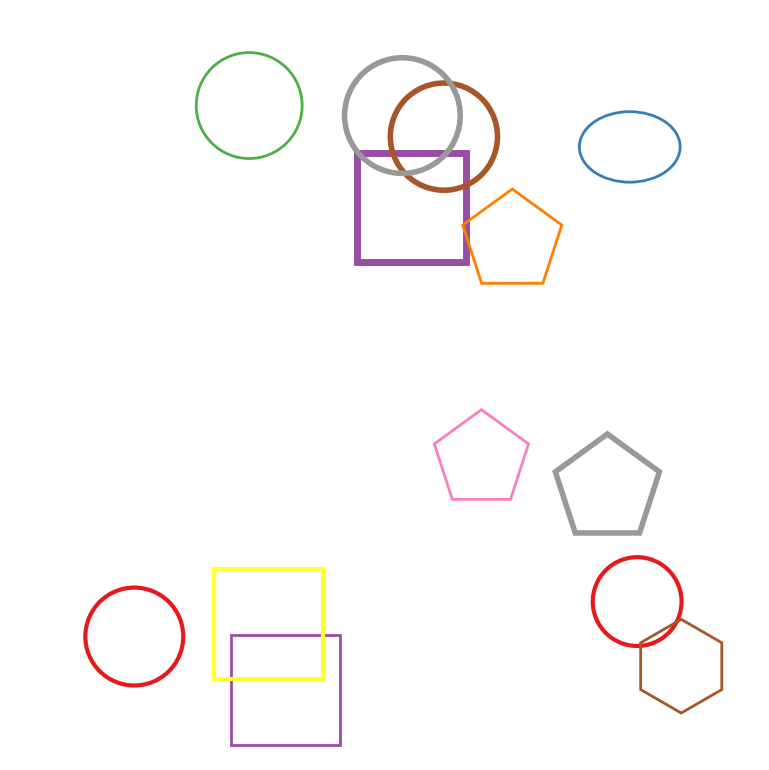[{"shape": "circle", "thickness": 1.5, "radius": 0.32, "center": [0.174, 0.173]}, {"shape": "circle", "thickness": 1.5, "radius": 0.29, "center": [0.827, 0.219]}, {"shape": "oval", "thickness": 1, "radius": 0.33, "center": [0.818, 0.809]}, {"shape": "circle", "thickness": 1, "radius": 0.34, "center": [0.324, 0.863]}, {"shape": "square", "thickness": 2.5, "radius": 0.35, "center": [0.535, 0.731]}, {"shape": "square", "thickness": 1, "radius": 0.36, "center": [0.371, 0.104]}, {"shape": "pentagon", "thickness": 1, "radius": 0.34, "center": [0.665, 0.687]}, {"shape": "square", "thickness": 1.5, "radius": 0.36, "center": [0.349, 0.189]}, {"shape": "hexagon", "thickness": 1, "radius": 0.3, "center": [0.885, 0.135]}, {"shape": "circle", "thickness": 2, "radius": 0.35, "center": [0.576, 0.823]}, {"shape": "pentagon", "thickness": 1, "radius": 0.32, "center": [0.625, 0.404]}, {"shape": "circle", "thickness": 2, "radius": 0.38, "center": [0.523, 0.85]}, {"shape": "pentagon", "thickness": 2, "radius": 0.36, "center": [0.789, 0.365]}]